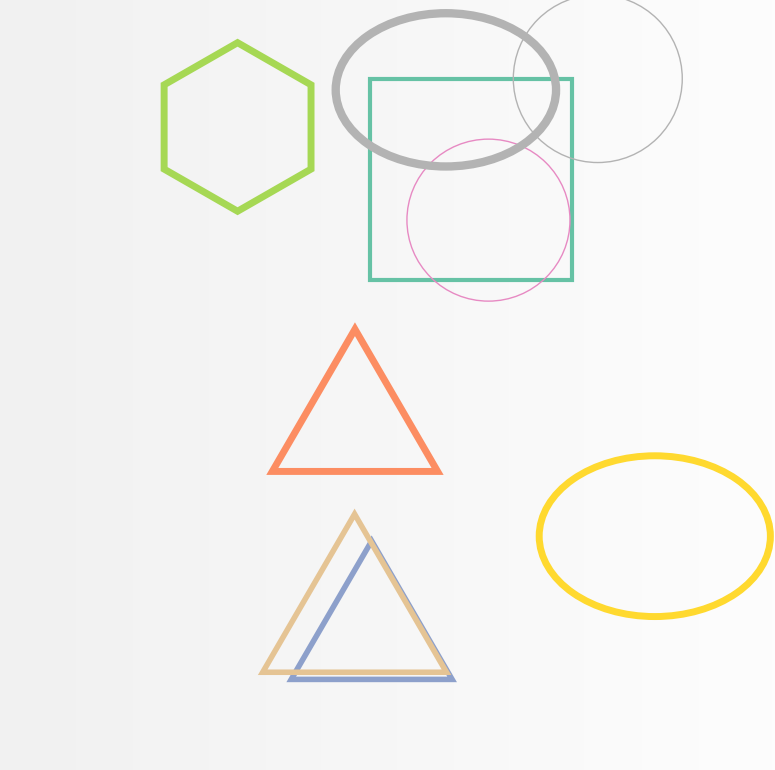[{"shape": "square", "thickness": 1.5, "radius": 0.65, "center": [0.608, 0.766]}, {"shape": "triangle", "thickness": 2.5, "radius": 0.62, "center": [0.458, 0.449]}, {"shape": "triangle", "thickness": 2, "radius": 0.6, "center": [0.48, 0.178]}, {"shape": "circle", "thickness": 0.5, "radius": 0.53, "center": [0.63, 0.714]}, {"shape": "hexagon", "thickness": 2.5, "radius": 0.55, "center": [0.307, 0.835]}, {"shape": "oval", "thickness": 2.5, "radius": 0.75, "center": [0.845, 0.304]}, {"shape": "triangle", "thickness": 2, "radius": 0.68, "center": [0.458, 0.195]}, {"shape": "circle", "thickness": 0.5, "radius": 0.55, "center": [0.771, 0.898]}, {"shape": "oval", "thickness": 3, "radius": 0.71, "center": [0.575, 0.883]}]